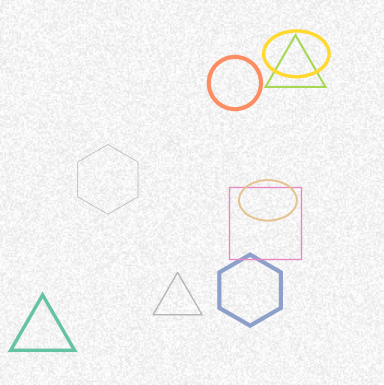[{"shape": "triangle", "thickness": 2.5, "radius": 0.48, "center": [0.111, 0.138]}, {"shape": "circle", "thickness": 3, "radius": 0.34, "center": [0.61, 0.784]}, {"shape": "hexagon", "thickness": 3, "radius": 0.46, "center": [0.65, 0.246]}, {"shape": "square", "thickness": 1, "radius": 0.47, "center": [0.689, 0.42]}, {"shape": "triangle", "thickness": 1.5, "radius": 0.45, "center": [0.767, 0.819]}, {"shape": "oval", "thickness": 2.5, "radius": 0.42, "center": [0.77, 0.86]}, {"shape": "oval", "thickness": 1.5, "radius": 0.38, "center": [0.696, 0.48]}, {"shape": "hexagon", "thickness": 0.5, "radius": 0.45, "center": [0.28, 0.534]}, {"shape": "triangle", "thickness": 1, "radius": 0.37, "center": [0.461, 0.219]}]